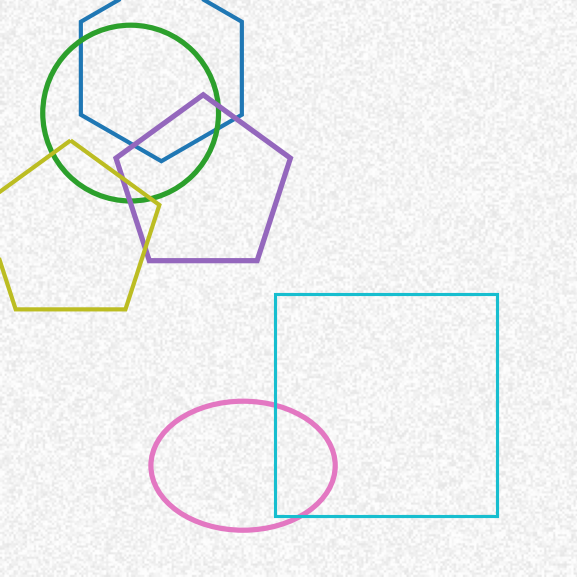[{"shape": "hexagon", "thickness": 2, "radius": 0.8, "center": [0.279, 0.881]}, {"shape": "circle", "thickness": 2.5, "radius": 0.76, "center": [0.226, 0.803]}, {"shape": "pentagon", "thickness": 2.5, "radius": 0.79, "center": [0.352, 0.676]}, {"shape": "oval", "thickness": 2.5, "radius": 0.8, "center": [0.421, 0.193]}, {"shape": "pentagon", "thickness": 2, "radius": 0.81, "center": [0.122, 0.594]}, {"shape": "square", "thickness": 1.5, "radius": 0.96, "center": [0.669, 0.298]}]